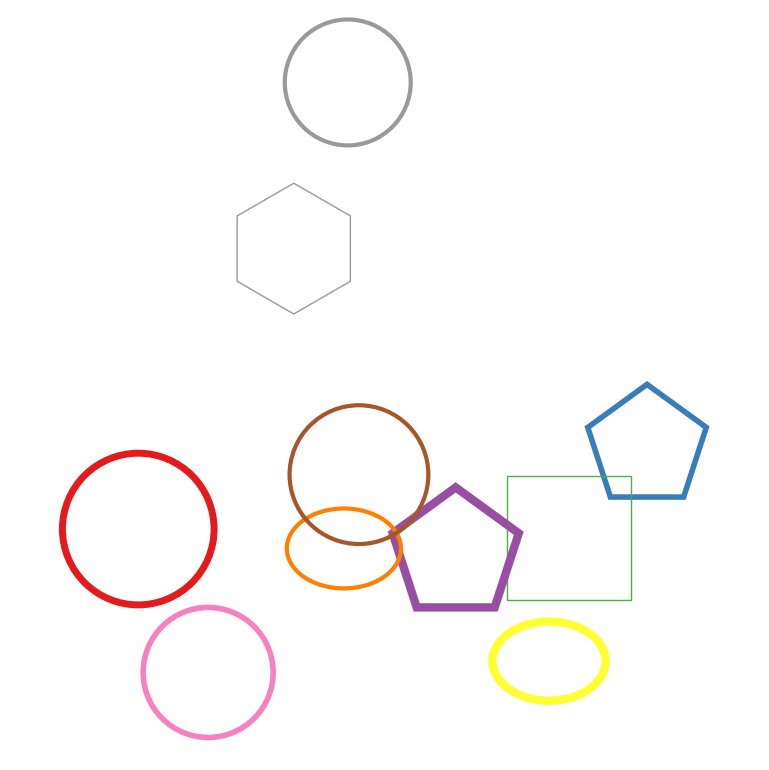[{"shape": "circle", "thickness": 2.5, "radius": 0.49, "center": [0.18, 0.313]}, {"shape": "pentagon", "thickness": 2, "radius": 0.4, "center": [0.84, 0.42]}, {"shape": "square", "thickness": 0.5, "radius": 0.4, "center": [0.739, 0.301]}, {"shape": "pentagon", "thickness": 3, "radius": 0.43, "center": [0.592, 0.281]}, {"shape": "oval", "thickness": 1.5, "radius": 0.37, "center": [0.447, 0.288]}, {"shape": "oval", "thickness": 3, "radius": 0.37, "center": [0.713, 0.141]}, {"shape": "circle", "thickness": 1.5, "radius": 0.45, "center": [0.466, 0.384]}, {"shape": "circle", "thickness": 2, "radius": 0.42, "center": [0.27, 0.127]}, {"shape": "hexagon", "thickness": 0.5, "radius": 0.42, "center": [0.382, 0.677]}, {"shape": "circle", "thickness": 1.5, "radius": 0.41, "center": [0.452, 0.893]}]